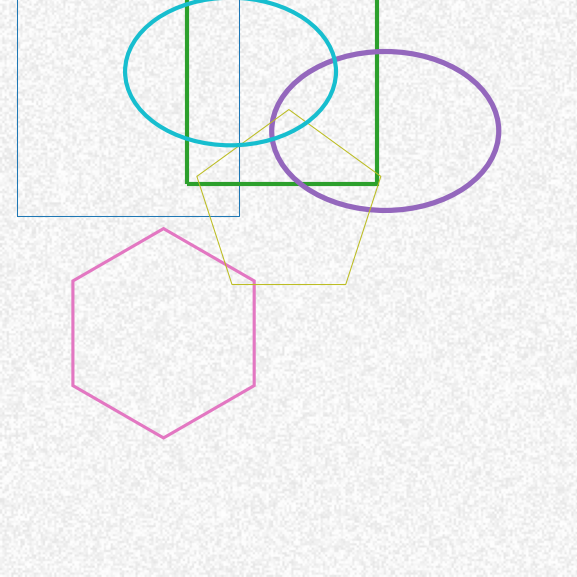[{"shape": "square", "thickness": 0.5, "radius": 0.96, "center": [0.222, 0.817]}, {"shape": "square", "thickness": 2, "radius": 0.82, "center": [0.488, 0.844]}, {"shape": "oval", "thickness": 2.5, "radius": 0.98, "center": [0.667, 0.772]}, {"shape": "hexagon", "thickness": 1.5, "radius": 0.91, "center": [0.283, 0.422]}, {"shape": "pentagon", "thickness": 0.5, "radius": 0.84, "center": [0.5, 0.642]}, {"shape": "oval", "thickness": 2, "radius": 0.91, "center": [0.399, 0.875]}]